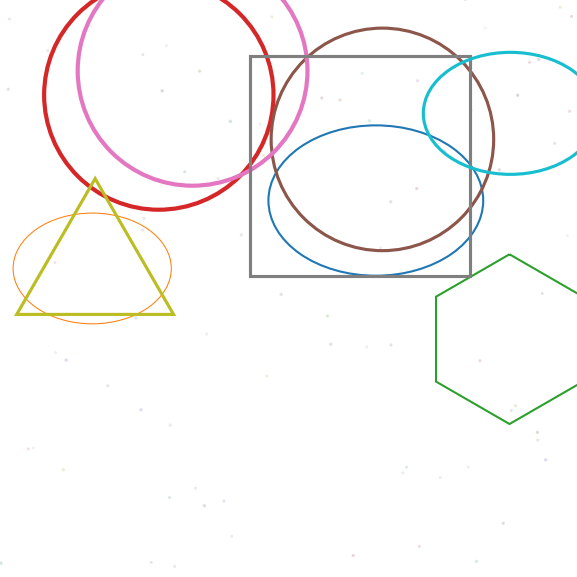[{"shape": "oval", "thickness": 1, "radius": 0.93, "center": [0.651, 0.652]}, {"shape": "oval", "thickness": 0.5, "radius": 0.68, "center": [0.16, 0.534]}, {"shape": "hexagon", "thickness": 1, "radius": 0.73, "center": [0.882, 0.412]}, {"shape": "circle", "thickness": 2, "radius": 0.99, "center": [0.275, 0.835]}, {"shape": "circle", "thickness": 1.5, "radius": 0.96, "center": [0.662, 0.758]}, {"shape": "circle", "thickness": 2, "radius": 0.99, "center": [0.333, 0.877]}, {"shape": "square", "thickness": 1.5, "radius": 0.95, "center": [0.624, 0.712]}, {"shape": "triangle", "thickness": 1.5, "radius": 0.78, "center": [0.165, 0.533]}, {"shape": "oval", "thickness": 1.5, "radius": 0.75, "center": [0.884, 0.803]}]